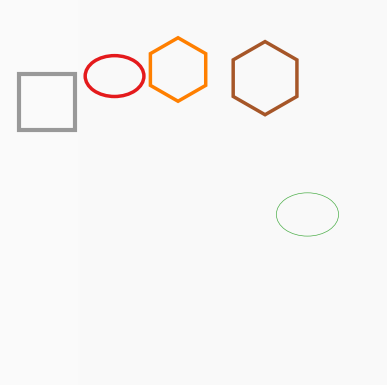[{"shape": "oval", "thickness": 2.5, "radius": 0.38, "center": [0.296, 0.802]}, {"shape": "oval", "thickness": 0.5, "radius": 0.4, "center": [0.793, 0.443]}, {"shape": "hexagon", "thickness": 2.5, "radius": 0.41, "center": [0.459, 0.819]}, {"shape": "hexagon", "thickness": 2.5, "radius": 0.47, "center": [0.684, 0.797]}, {"shape": "square", "thickness": 3, "radius": 0.36, "center": [0.122, 0.736]}]